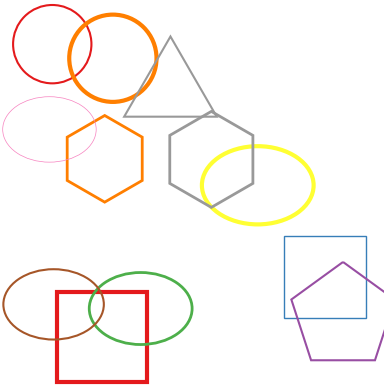[{"shape": "square", "thickness": 3, "radius": 0.59, "center": [0.266, 0.124]}, {"shape": "circle", "thickness": 1.5, "radius": 0.51, "center": [0.136, 0.885]}, {"shape": "square", "thickness": 1, "radius": 0.53, "center": [0.844, 0.279]}, {"shape": "oval", "thickness": 2, "radius": 0.67, "center": [0.365, 0.199]}, {"shape": "pentagon", "thickness": 1.5, "radius": 0.71, "center": [0.891, 0.178]}, {"shape": "hexagon", "thickness": 2, "radius": 0.56, "center": [0.272, 0.587]}, {"shape": "circle", "thickness": 3, "radius": 0.57, "center": [0.293, 0.849]}, {"shape": "oval", "thickness": 3, "radius": 0.73, "center": [0.67, 0.519]}, {"shape": "oval", "thickness": 1.5, "radius": 0.65, "center": [0.139, 0.209]}, {"shape": "oval", "thickness": 0.5, "radius": 0.61, "center": [0.128, 0.664]}, {"shape": "triangle", "thickness": 1.5, "radius": 0.69, "center": [0.443, 0.766]}, {"shape": "hexagon", "thickness": 2, "radius": 0.62, "center": [0.549, 0.586]}]